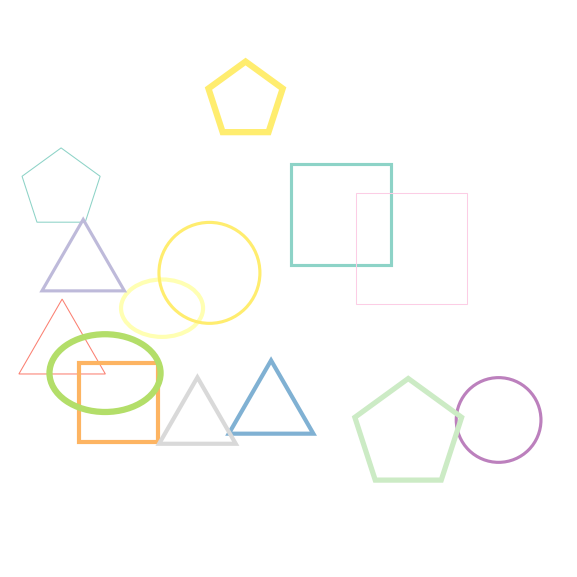[{"shape": "pentagon", "thickness": 0.5, "radius": 0.36, "center": [0.106, 0.672]}, {"shape": "square", "thickness": 1.5, "radius": 0.44, "center": [0.59, 0.627]}, {"shape": "oval", "thickness": 2, "radius": 0.36, "center": [0.281, 0.465]}, {"shape": "triangle", "thickness": 1.5, "radius": 0.41, "center": [0.144, 0.537]}, {"shape": "triangle", "thickness": 0.5, "radius": 0.43, "center": [0.108, 0.395]}, {"shape": "triangle", "thickness": 2, "radius": 0.42, "center": [0.469, 0.29]}, {"shape": "square", "thickness": 2, "radius": 0.34, "center": [0.205, 0.303]}, {"shape": "oval", "thickness": 3, "radius": 0.48, "center": [0.182, 0.353]}, {"shape": "square", "thickness": 0.5, "radius": 0.48, "center": [0.712, 0.569]}, {"shape": "triangle", "thickness": 2, "radius": 0.38, "center": [0.342, 0.269]}, {"shape": "circle", "thickness": 1.5, "radius": 0.37, "center": [0.863, 0.272]}, {"shape": "pentagon", "thickness": 2.5, "radius": 0.49, "center": [0.707, 0.246]}, {"shape": "circle", "thickness": 1.5, "radius": 0.44, "center": [0.363, 0.527]}, {"shape": "pentagon", "thickness": 3, "radius": 0.34, "center": [0.425, 0.825]}]